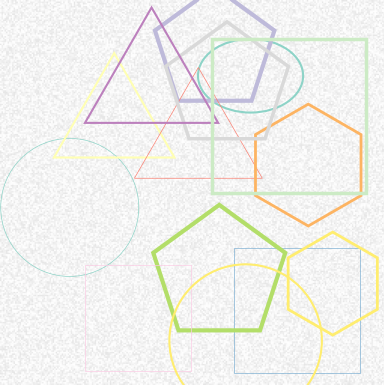[{"shape": "oval", "thickness": 1.5, "radius": 0.68, "center": [0.651, 0.803]}, {"shape": "circle", "thickness": 0.5, "radius": 0.9, "center": [0.181, 0.461]}, {"shape": "triangle", "thickness": 1.5, "radius": 0.9, "center": [0.297, 0.681]}, {"shape": "pentagon", "thickness": 3, "radius": 0.82, "center": [0.558, 0.87]}, {"shape": "triangle", "thickness": 0.5, "radius": 0.96, "center": [0.515, 0.633]}, {"shape": "square", "thickness": 0.5, "radius": 0.82, "center": [0.772, 0.193]}, {"shape": "hexagon", "thickness": 2, "radius": 0.79, "center": [0.801, 0.571]}, {"shape": "pentagon", "thickness": 3, "radius": 0.9, "center": [0.569, 0.288]}, {"shape": "square", "thickness": 0.5, "radius": 0.68, "center": [0.359, 0.174]}, {"shape": "pentagon", "thickness": 2.5, "radius": 0.84, "center": [0.59, 0.775]}, {"shape": "triangle", "thickness": 1.5, "radius": 1.0, "center": [0.394, 0.781]}, {"shape": "square", "thickness": 2.5, "radius": 1.0, "center": [0.75, 0.698]}, {"shape": "hexagon", "thickness": 2, "radius": 0.67, "center": [0.864, 0.263]}, {"shape": "circle", "thickness": 1.5, "radius": 0.99, "center": [0.638, 0.115]}]